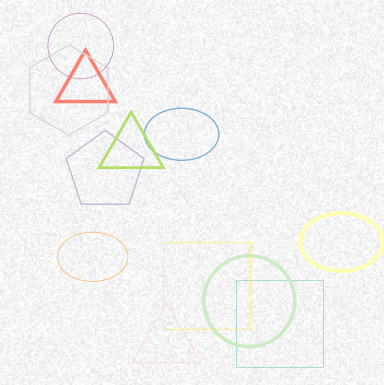[{"shape": "square", "thickness": 0.5, "radius": 0.57, "center": [0.726, 0.16]}, {"shape": "oval", "thickness": 3, "radius": 0.54, "center": [0.887, 0.371]}, {"shape": "pentagon", "thickness": 1, "radius": 0.53, "center": [0.273, 0.555]}, {"shape": "triangle", "thickness": 2.5, "radius": 0.45, "center": [0.222, 0.781]}, {"shape": "oval", "thickness": 1, "radius": 0.48, "center": [0.472, 0.651]}, {"shape": "oval", "thickness": 0.5, "radius": 0.46, "center": [0.241, 0.333]}, {"shape": "triangle", "thickness": 2, "radius": 0.48, "center": [0.341, 0.613]}, {"shape": "triangle", "thickness": 0.5, "radius": 0.51, "center": [0.433, 0.11]}, {"shape": "hexagon", "thickness": 1, "radius": 0.59, "center": [0.179, 0.766]}, {"shape": "circle", "thickness": 0.5, "radius": 0.43, "center": [0.21, 0.881]}, {"shape": "circle", "thickness": 2.5, "radius": 0.59, "center": [0.648, 0.218]}, {"shape": "square", "thickness": 0.5, "radius": 0.56, "center": [0.537, 0.259]}]